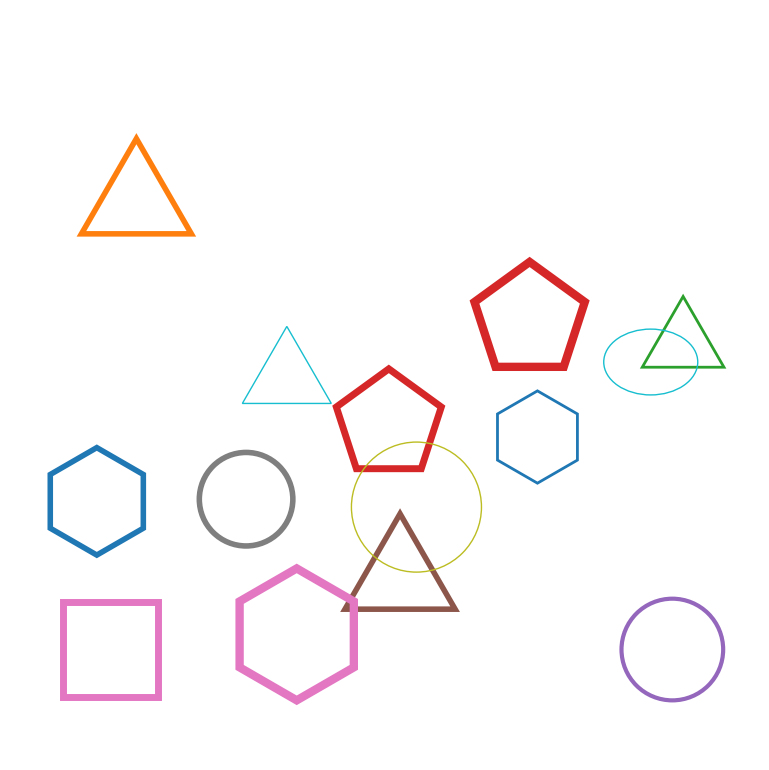[{"shape": "hexagon", "thickness": 1, "radius": 0.3, "center": [0.698, 0.432]}, {"shape": "hexagon", "thickness": 2, "radius": 0.35, "center": [0.126, 0.349]}, {"shape": "triangle", "thickness": 2, "radius": 0.41, "center": [0.177, 0.738]}, {"shape": "triangle", "thickness": 1, "radius": 0.31, "center": [0.887, 0.554]}, {"shape": "pentagon", "thickness": 3, "radius": 0.38, "center": [0.688, 0.585]}, {"shape": "pentagon", "thickness": 2.5, "radius": 0.36, "center": [0.505, 0.449]}, {"shape": "circle", "thickness": 1.5, "radius": 0.33, "center": [0.873, 0.156]}, {"shape": "triangle", "thickness": 2, "radius": 0.41, "center": [0.52, 0.25]}, {"shape": "square", "thickness": 2.5, "radius": 0.31, "center": [0.144, 0.157]}, {"shape": "hexagon", "thickness": 3, "radius": 0.43, "center": [0.385, 0.176]}, {"shape": "circle", "thickness": 2, "radius": 0.3, "center": [0.32, 0.352]}, {"shape": "circle", "thickness": 0.5, "radius": 0.42, "center": [0.541, 0.341]}, {"shape": "triangle", "thickness": 0.5, "radius": 0.33, "center": [0.373, 0.509]}, {"shape": "oval", "thickness": 0.5, "radius": 0.31, "center": [0.845, 0.53]}]